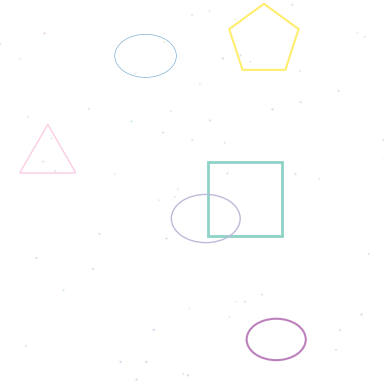[{"shape": "square", "thickness": 2, "radius": 0.48, "center": [0.637, 0.483]}, {"shape": "oval", "thickness": 1, "radius": 0.45, "center": [0.534, 0.432]}, {"shape": "oval", "thickness": 0.5, "radius": 0.4, "center": [0.378, 0.855]}, {"shape": "triangle", "thickness": 1, "radius": 0.42, "center": [0.124, 0.593]}, {"shape": "oval", "thickness": 1.5, "radius": 0.38, "center": [0.717, 0.118]}, {"shape": "pentagon", "thickness": 1.5, "radius": 0.47, "center": [0.686, 0.895]}]